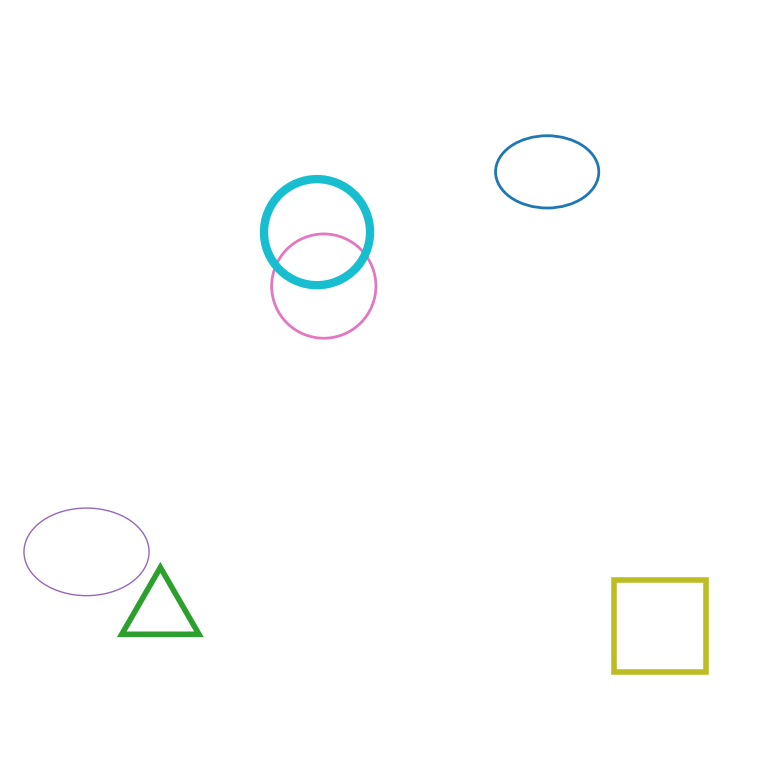[{"shape": "oval", "thickness": 1, "radius": 0.34, "center": [0.711, 0.777]}, {"shape": "triangle", "thickness": 2, "radius": 0.29, "center": [0.208, 0.205]}, {"shape": "oval", "thickness": 0.5, "radius": 0.41, "center": [0.112, 0.283]}, {"shape": "circle", "thickness": 1, "radius": 0.34, "center": [0.42, 0.628]}, {"shape": "square", "thickness": 2, "radius": 0.3, "center": [0.857, 0.187]}, {"shape": "circle", "thickness": 3, "radius": 0.34, "center": [0.412, 0.699]}]